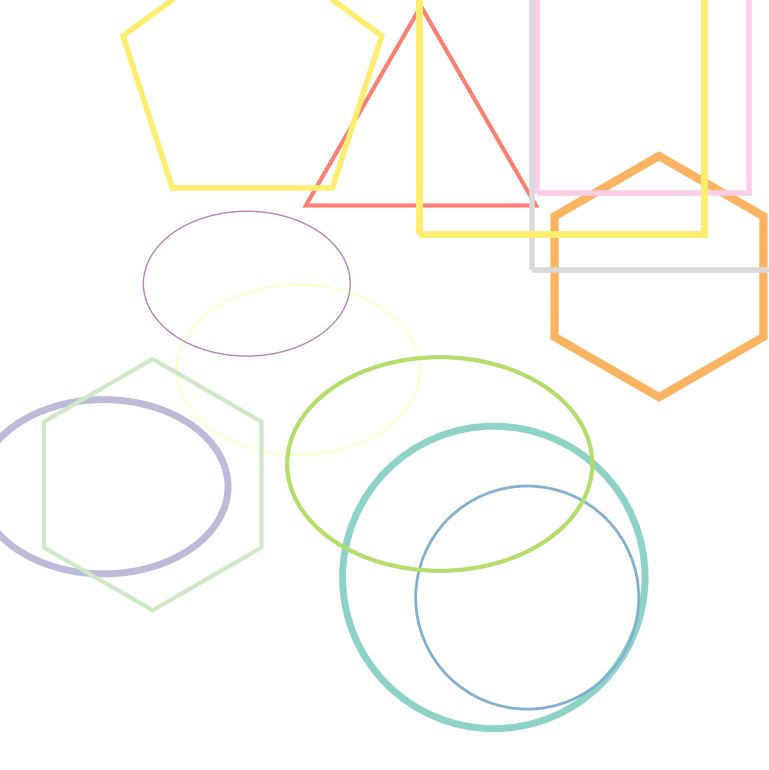[{"shape": "circle", "thickness": 2.5, "radius": 0.98, "center": [0.641, 0.25]}, {"shape": "oval", "thickness": 0.5, "radius": 0.79, "center": [0.387, 0.52]}, {"shape": "oval", "thickness": 2.5, "radius": 0.81, "center": [0.134, 0.368]}, {"shape": "triangle", "thickness": 1.5, "radius": 0.86, "center": [0.547, 0.819]}, {"shape": "circle", "thickness": 1, "radius": 0.72, "center": [0.685, 0.224]}, {"shape": "hexagon", "thickness": 3, "radius": 0.78, "center": [0.856, 0.641]}, {"shape": "oval", "thickness": 1.5, "radius": 0.99, "center": [0.571, 0.397]}, {"shape": "square", "thickness": 2, "radius": 0.69, "center": [0.835, 0.887]}, {"shape": "square", "thickness": 2, "radius": 0.93, "center": [0.877, 0.836]}, {"shape": "oval", "thickness": 0.5, "radius": 0.67, "center": [0.321, 0.632]}, {"shape": "hexagon", "thickness": 1.5, "radius": 0.82, "center": [0.198, 0.371]}, {"shape": "pentagon", "thickness": 2, "radius": 0.88, "center": [0.328, 0.899]}, {"shape": "square", "thickness": 2.5, "radius": 0.92, "center": [0.729, 0.881]}]